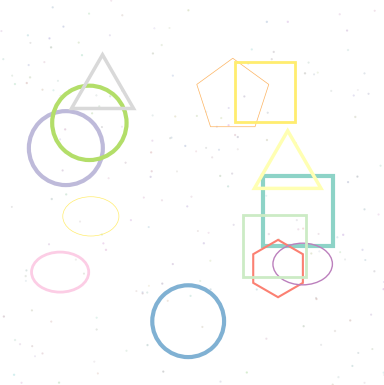[{"shape": "square", "thickness": 3, "radius": 0.46, "center": [0.775, 0.452]}, {"shape": "triangle", "thickness": 2.5, "radius": 0.5, "center": [0.747, 0.561]}, {"shape": "circle", "thickness": 3, "radius": 0.48, "center": [0.171, 0.615]}, {"shape": "hexagon", "thickness": 1.5, "radius": 0.37, "center": [0.722, 0.303]}, {"shape": "circle", "thickness": 3, "radius": 0.47, "center": [0.489, 0.166]}, {"shape": "pentagon", "thickness": 0.5, "radius": 0.49, "center": [0.605, 0.75]}, {"shape": "circle", "thickness": 3, "radius": 0.48, "center": [0.232, 0.681]}, {"shape": "oval", "thickness": 2, "radius": 0.37, "center": [0.156, 0.293]}, {"shape": "triangle", "thickness": 2.5, "radius": 0.47, "center": [0.266, 0.765]}, {"shape": "oval", "thickness": 1, "radius": 0.39, "center": [0.786, 0.314]}, {"shape": "square", "thickness": 2, "radius": 0.41, "center": [0.713, 0.361]}, {"shape": "oval", "thickness": 0.5, "radius": 0.36, "center": [0.236, 0.438]}, {"shape": "square", "thickness": 2, "radius": 0.39, "center": [0.689, 0.761]}]